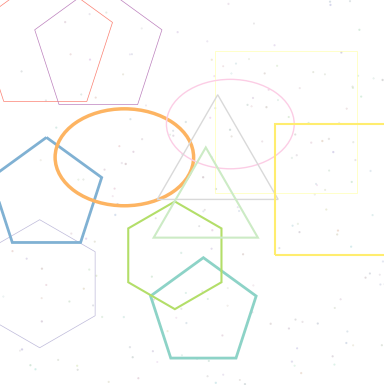[{"shape": "pentagon", "thickness": 2, "radius": 0.72, "center": [0.528, 0.187]}, {"shape": "square", "thickness": 0.5, "radius": 0.92, "center": [0.742, 0.682]}, {"shape": "hexagon", "thickness": 0.5, "radius": 0.83, "center": [0.103, 0.263]}, {"shape": "pentagon", "thickness": 0.5, "radius": 0.92, "center": [0.118, 0.885]}, {"shape": "pentagon", "thickness": 2, "radius": 0.75, "center": [0.121, 0.492]}, {"shape": "oval", "thickness": 2.5, "radius": 0.9, "center": [0.323, 0.591]}, {"shape": "hexagon", "thickness": 1.5, "radius": 0.7, "center": [0.454, 0.337]}, {"shape": "oval", "thickness": 1, "radius": 0.83, "center": [0.598, 0.678]}, {"shape": "triangle", "thickness": 1, "radius": 0.91, "center": [0.565, 0.573]}, {"shape": "pentagon", "thickness": 0.5, "radius": 0.87, "center": [0.255, 0.869]}, {"shape": "triangle", "thickness": 1.5, "radius": 0.78, "center": [0.534, 0.461]}, {"shape": "square", "thickness": 1.5, "radius": 0.85, "center": [0.886, 0.509]}]